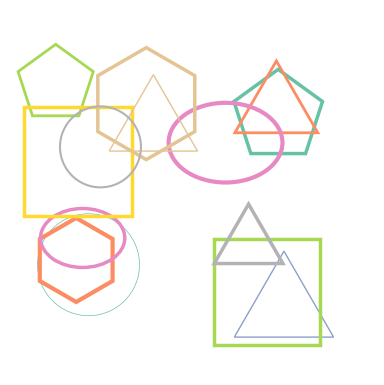[{"shape": "pentagon", "thickness": 2.5, "radius": 0.6, "center": [0.723, 0.699]}, {"shape": "circle", "thickness": 0.5, "radius": 0.66, "center": [0.23, 0.312]}, {"shape": "triangle", "thickness": 2, "radius": 0.62, "center": [0.718, 0.717]}, {"shape": "hexagon", "thickness": 3, "radius": 0.55, "center": [0.198, 0.325]}, {"shape": "triangle", "thickness": 1, "radius": 0.74, "center": [0.738, 0.199]}, {"shape": "oval", "thickness": 2.5, "radius": 0.55, "center": [0.215, 0.382]}, {"shape": "oval", "thickness": 3, "radius": 0.74, "center": [0.586, 0.629]}, {"shape": "square", "thickness": 2.5, "radius": 0.69, "center": [0.694, 0.242]}, {"shape": "pentagon", "thickness": 2, "radius": 0.51, "center": [0.145, 0.782]}, {"shape": "square", "thickness": 2.5, "radius": 0.71, "center": [0.203, 0.58]}, {"shape": "hexagon", "thickness": 2.5, "radius": 0.73, "center": [0.38, 0.731]}, {"shape": "triangle", "thickness": 1, "radius": 0.66, "center": [0.398, 0.674]}, {"shape": "circle", "thickness": 1.5, "radius": 0.53, "center": [0.261, 0.619]}, {"shape": "triangle", "thickness": 2.5, "radius": 0.51, "center": [0.646, 0.367]}]